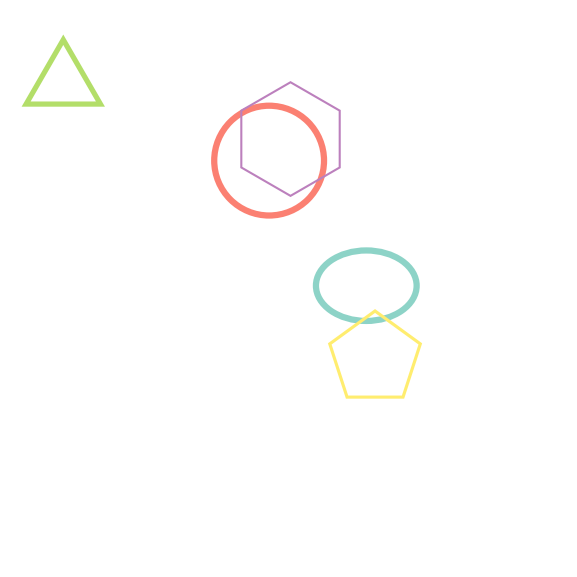[{"shape": "oval", "thickness": 3, "radius": 0.44, "center": [0.634, 0.504]}, {"shape": "circle", "thickness": 3, "radius": 0.48, "center": [0.466, 0.721]}, {"shape": "triangle", "thickness": 2.5, "radius": 0.37, "center": [0.11, 0.856]}, {"shape": "hexagon", "thickness": 1, "radius": 0.49, "center": [0.503, 0.758]}, {"shape": "pentagon", "thickness": 1.5, "radius": 0.41, "center": [0.649, 0.378]}]